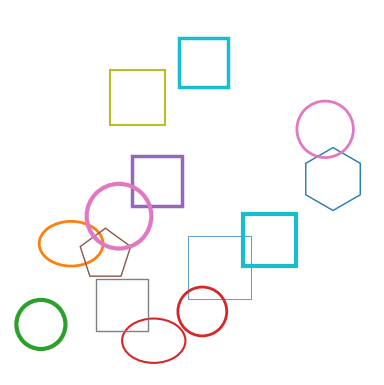[{"shape": "hexagon", "thickness": 1, "radius": 0.41, "center": [0.865, 0.535]}, {"shape": "square", "thickness": 0.5, "radius": 0.41, "center": [0.57, 0.306]}, {"shape": "oval", "thickness": 2, "radius": 0.41, "center": [0.185, 0.367]}, {"shape": "circle", "thickness": 3, "radius": 0.32, "center": [0.106, 0.157]}, {"shape": "circle", "thickness": 2, "radius": 0.32, "center": [0.525, 0.191]}, {"shape": "oval", "thickness": 1.5, "radius": 0.41, "center": [0.399, 0.115]}, {"shape": "square", "thickness": 2.5, "radius": 0.32, "center": [0.408, 0.529]}, {"shape": "pentagon", "thickness": 1, "radius": 0.34, "center": [0.274, 0.338]}, {"shape": "circle", "thickness": 2, "radius": 0.37, "center": [0.845, 0.664]}, {"shape": "circle", "thickness": 3, "radius": 0.42, "center": [0.309, 0.439]}, {"shape": "square", "thickness": 1, "radius": 0.34, "center": [0.318, 0.207]}, {"shape": "square", "thickness": 1.5, "radius": 0.35, "center": [0.356, 0.747]}, {"shape": "square", "thickness": 3, "radius": 0.34, "center": [0.7, 0.377]}, {"shape": "square", "thickness": 2.5, "radius": 0.32, "center": [0.53, 0.837]}]